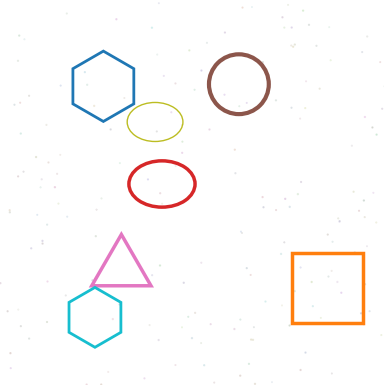[{"shape": "hexagon", "thickness": 2, "radius": 0.46, "center": [0.268, 0.776]}, {"shape": "square", "thickness": 2.5, "radius": 0.45, "center": [0.851, 0.251]}, {"shape": "oval", "thickness": 2.5, "radius": 0.43, "center": [0.421, 0.522]}, {"shape": "circle", "thickness": 3, "radius": 0.39, "center": [0.62, 0.781]}, {"shape": "triangle", "thickness": 2.5, "radius": 0.44, "center": [0.315, 0.302]}, {"shape": "oval", "thickness": 1, "radius": 0.36, "center": [0.403, 0.683]}, {"shape": "hexagon", "thickness": 2, "radius": 0.39, "center": [0.247, 0.176]}]